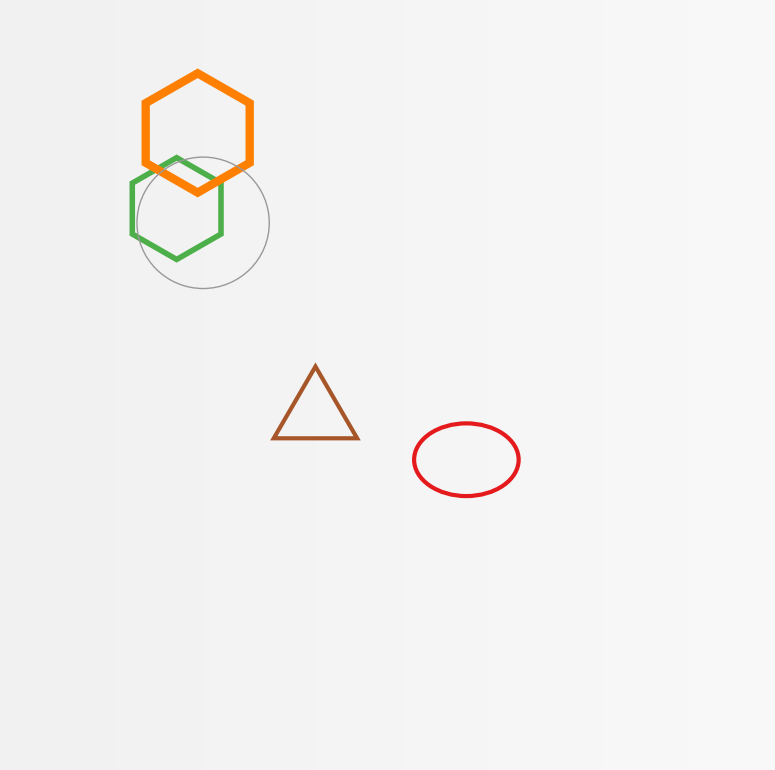[{"shape": "oval", "thickness": 1.5, "radius": 0.34, "center": [0.602, 0.403]}, {"shape": "hexagon", "thickness": 2, "radius": 0.33, "center": [0.228, 0.729]}, {"shape": "hexagon", "thickness": 3, "radius": 0.39, "center": [0.255, 0.827]}, {"shape": "triangle", "thickness": 1.5, "radius": 0.31, "center": [0.407, 0.462]}, {"shape": "circle", "thickness": 0.5, "radius": 0.43, "center": [0.262, 0.711]}]